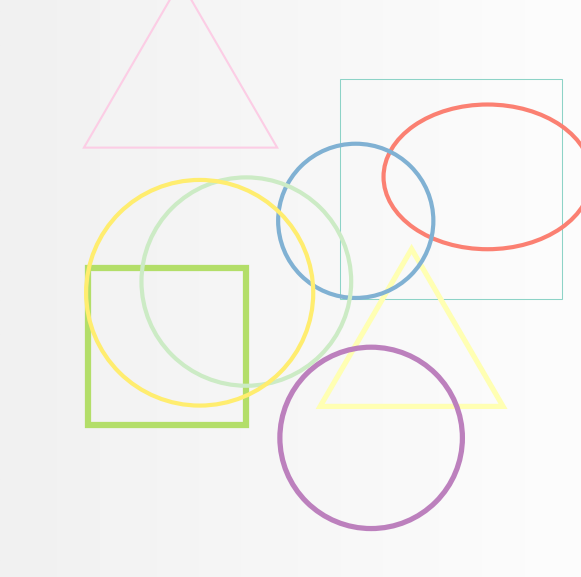[{"shape": "square", "thickness": 0.5, "radius": 0.95, "center": [0.776, 0.672]}, {"shape": "triangle", "thickness": 2.5, "radius": 0.91, "center": [0.708, 0.386]}, {"shape": "oval", "thickness": 2, "radius": 0.89, "center": [0.839, 0.693]}, {"shape": "circle", "thickness": 2, "radius": 0.67, "center": [0.612, 0.617]}, {"shape": "square", "thickness": 3, "radius": 0.68, "center": [0.287, 0.399]}, {"shape": "triangle", "thickness": 1, "radius": 0.96, "center": [0.311, 0.84]}, {"shape": "circle", "thickness": 2.5, "radius": 0.79, "center": [0.639, 0.241]}, {"shape": "circle", "thickness": 2, "radius": 0.9, "center": [0.424, 0.512]}, {"shape": "circle", "thickness": 2, "radius": 0.98, "center": [0.344, 0.492]}]